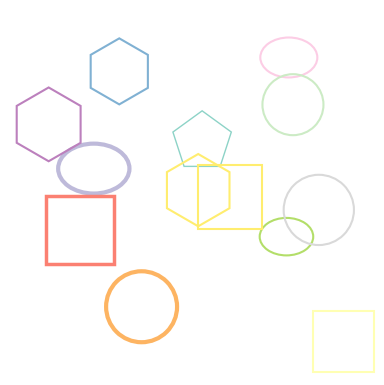[{"shape": "pentagon", "thickness": 1, "radius": 0.4, "center": [0.525, 0.632]}, {"shape": "square", "thickness": 1.5, "radius": 0.4, "center": [0.892, 0.114]}, {"shape": "oval", "thickness": 3, "radius": 0.46, "center": [0.244, 0.562]}, {"shape": "square", "thickness": 2.5, "radius": 0.44, "center": [0.209, 0.404]}, {"shape": "hexagon", "thickness": 1.5, "radius": 0.43, "center": [0.31, 0.815]}, {"shape": "circle", "thickness": 3, "radius": 0.46, "center": [0.368, 0.203]}, {"shape": "oval", "thickness": 1.5, "radius": 0.35, "center": [0.744, 0.385]}, {"shape": "oval", "thickness": 1.5, "radius": 0.37, "center": [0.75, 0.851]}, {"shape": "circle", "thickness": 1.5, "radius": 0.46, "center": [0.828, 0.455]}, {"shape": "hexagon", "thickness": 1.5, "radius": 0.48, "center": [0.126, 0.677]}, {"shape": "circle", "thickness": 1.5, "radius": 0.4, "center": [0.761, 0.728]}, {"shape": "square", "thickness": 1.5, "radius": 0.42, "center": [0.597, 0.487]}, {"shape": "hexagon", "thickness": 1.5, "radius": 0.47, "center": [0.515, 0.506]}]